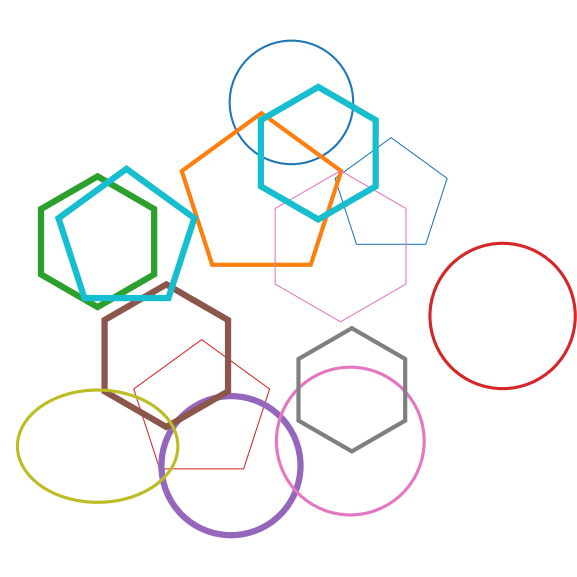[{"shape": "pentagon", "thickness": 0.5, "radius": 0.51, "center": [0.677, 0.659]}, {"shape": "circle", "thickness": 1, "radius": 0.53, "center": [0.505, 0.822]}, {"shape": "pentagon", "thickness": 2, "radius": 0.73, "center": [0.453, 0.658]}, {"shape": "hexagon", "thickness": 3, "radius": 0.57, "center": [0.169, 0.581]}, {"shape": "pentagon", "thickness": 0.5, "radius": 0.62, "center": [0.349, 0.287]}, {"shape": "circle", "thickness": 1.5, "radius": 0.63, "center": [0.87, 0.452]}, {"shape": "circle", "thickness": 3, "radius": 0.6, "center": [0.4, 0.193]}, {"shape": "hexagon", "thickness": 3, "radius": 0.62, "center": [0.288, 0.383]}, {"shape": "circle", "thickness": 1.5, "radius": 0.64, "center": [0.607, 0.235]}, {"shape": "hexagon", "thickness": 0.5, "radius": 0.65, "center": [0.59, 0.573]}, {"shape": "hexagon", "thickness": 2, "radius": 0.53, "center": [0.609, 0.324]}, {"shape": "oval", "thickness": 1.5, "radius": 0.69, "center": [0.169, 0.227]}, {"shape": "hexagon", "thickness": 3, "radius": 0.57, "center": [0.551, 0.734]}, {"shape": "pentagon", "thickness": 3, "radius": 0.62, "center": [0.219, 0.583]}]